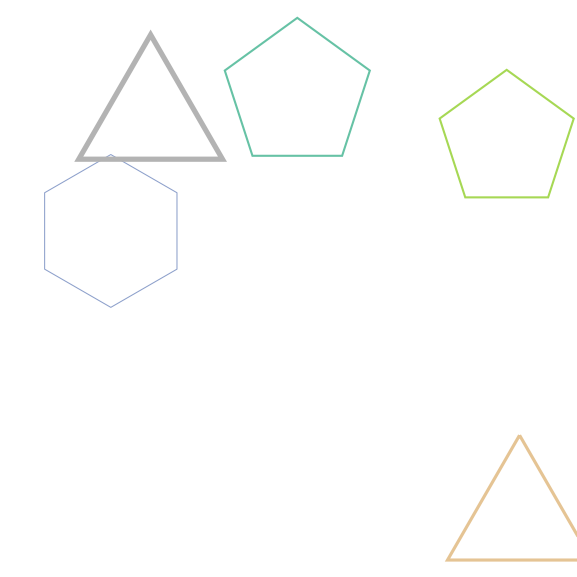[{"shape": "pentagon", "thickness": 1, "radius": 0.66, "center": [0.515, 0.836]}, {"shape": "hexagon", "thickness": 0.5, "radius": 0.66, "center": [0.192, 0.599]}, {"shape": "pentagon", "thickness": 1, "radius": 0.61, "center": [0.877, 0.756]}, {"shape": "triangle", "thickness": 1.5, "radius": 0.72, "center": [0.9, 0.101]}, {"shape": "triangle", "thickness": 2.5, "radius": 0.72, "center": [0.261, 0.795]}]